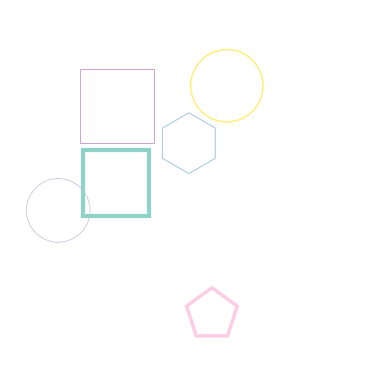[{"shape": "square", "thickness": 3, "radius": 0.43, "center": [0.302, 0.525]}, {"shape": "circle", "thickness": 0.5, "radius": 0.41, "center": [0.151, 0.453]}, {"shape": "hexagon", "thickness": 0.5, "radius": 0.39, "center": [0.491, 0.628]}, {"shape": "pentagon", "thickness": 2.5, "radius": 0.35, "center": [0.55, 0.184]}, {"shape": "square", "thickness": 0.5, "radius": 0.48, "center": [0.304, 0.724]}, {"shape": "circle", "thickness": 1, "radius": 0.47, "center": [0.589, 0.777]}]